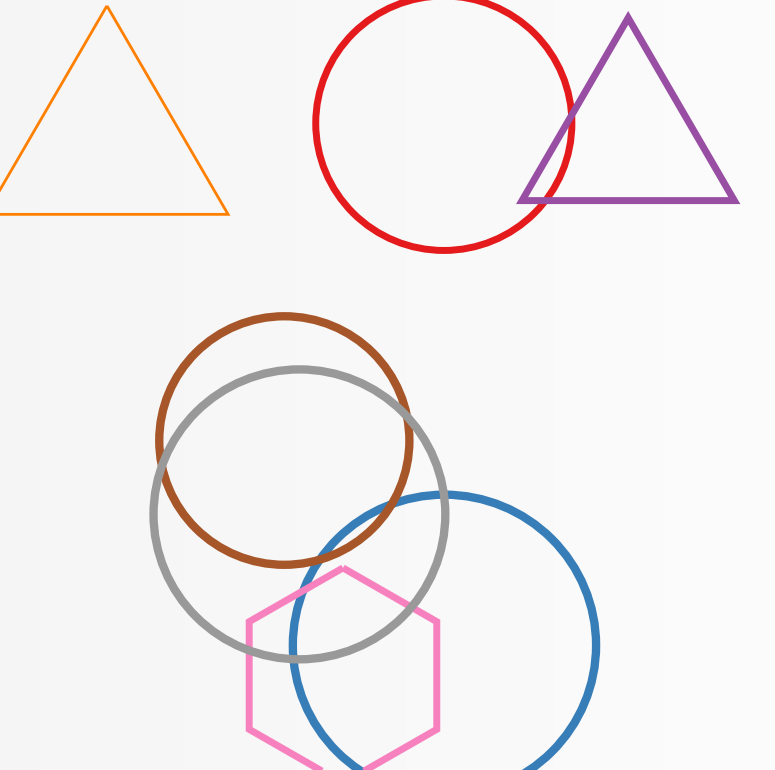[{"shape": "circle", "thickness": 2.5, "radius": 0.83, "center": [0.573, 0.84]}, {"shape": "circle", "thickness": 3, "radius": 0.98, "center": [0.574, 0.162]}, {"shape": "triangle", "thickness": 2.5, "radius": 0.79, "center": [0.811, 0.819]}, {"shape": "triangle", "thickness": 1, "radius": 0.9, "center": [0.138, 0.812]}, {"shape": "circle", "thickness": 3, "radius": 0.81, "center": [0.367, 0.428]}, {"shape": "hexagon", "thickness": 2.5, "radius": 0.7, "center": [0.443, 0.123]}, {"shape": "circle", "thickness": 3, "radius": 0.94, "center": [0.386, 0.332]}]